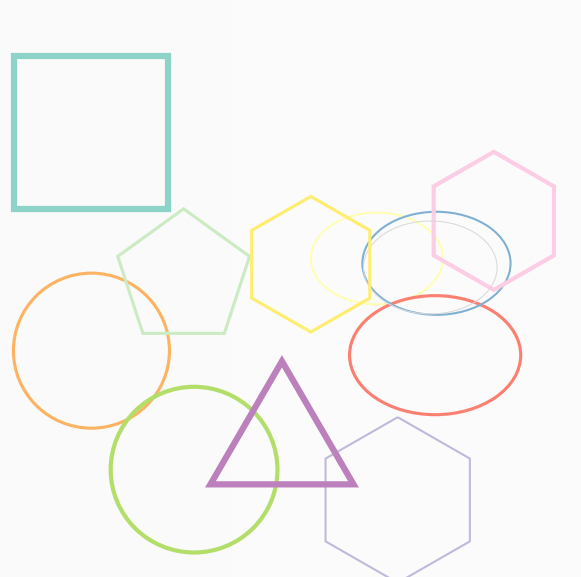[{"shape": "square", "thickness": 3, "radius": 0.66, "center": [0.156, 0.77]}, {"shape": "oval", "thickness": 1, "radius": 0.57, "center": [0.648, 0.552]}, {"shape": "hexagon", "thickness": 1, "radius": 0.72, "center": [0.684, 0.133]}, {"shape": "oval", "thickness": 1.5, "radius": 0.74, "center": [0.749, 0.384]}, {"shape": "oval", "thickness": 1, "radius": 0.64, "center": [0.751, 0.543]}, {"shape": "circle", "thickness": 1.5, "radius": 0.67, "center": [0.157, 0.392]}, {"shape": "circle", "thickness": 2, "radius": 0.72, "center": [0.334, 0.186]}, {"shape": "hexagon", "thickness": 2, "radius": 0.6, "center": [0.85, 0.617]}, {"shape": "oval", "thickness": 0.5, "radius": 0.57, "center": [0.74, 0.536]}, {"shape": "triangle", "thickness": 3, "radius": 0.71, "center": [0.485, 0.231]}, {"shape": "pentagon", "thickness": 1.5, "radius": 0.6, "center": [0.316, 0.518]}, {"shape": "hexagon", "thickness": 1.5, "radius": 0.59, "center": [0.535, 0.542]}]